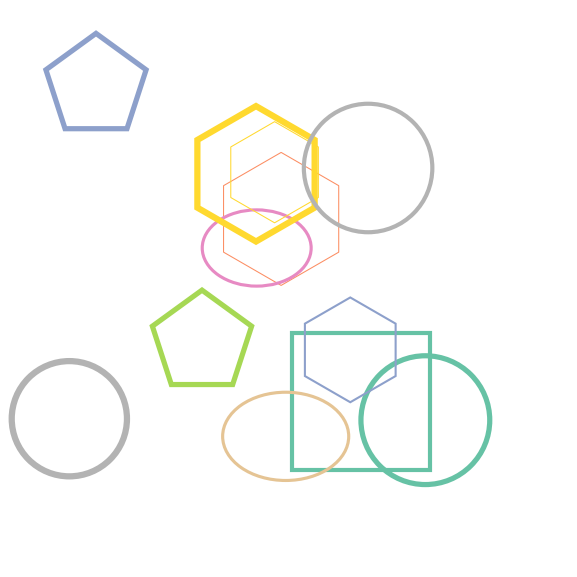[{"shape": "circle", "thickness": 2.5, "radius": 0.56, "center": [0.737, 0.272]}, {"shape": "square", "thickness": 2, "radius": 0.6, "center": [0.625, 0.304]}, {"shape": "hexagon", "thickness": 0.5, "radius": 0.58, "center": [0.487, 0.62]}, {"shape": "pentagon", "thickness": 2.5, "radius": 0.46, "center": [0.166, 0.85]}, {"shape": "hexagon", "thickness": 1, "radius": 0.45, "center": [0.607, 0.393]}, {"shape": "oval", "thickness": 1.5, "radius": 0.47, "center": [0.444, 0.57]}, {"shape": "pentagon", "thickness": 2.5, "radius": 0.45, "center": [0.35, 0.406]}, {"shape": "hexagon", "thickness": 3, "radius": 0.59, "center": [0.443, 0.698]}, {"shape": "hexagon", "thickness": 0.5, "radius": 0.44, "center": [0.475, 0.701]}, {"shape": "oval", "thickness": 1.5, "radius": 0.55, "center": [0.495, 0.244]}, {"shape": "circle", "thickness": 2, "radius": 0.56, "center": [0.637, 0.708]}, {"shape": "circle", "thickness": 3, "radius": 0.5, "center": [0.12, 0.274]}]